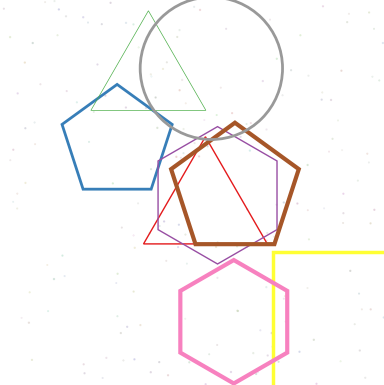[{"shape": "triangle", "thickness": 1, "radius": 0.93, "center": [0.534, 0.459]}, {"shape": "pentagon", "thickness": 2, "radius": 0.75, "center": [0.304, 0.63]}, {"shape": "triangle", "thickness": 0.5, "radius": 0.86, "center": [0.385, 0.8]}, {"shape": "hexagon", "thickness": 1, "radius": 0.89, "center": [0.565, 0.493]}, {"shape": "square", "thickness": 2.5, "radius": 0.91, "center": [0.891, 0.164]}, {"shape": "pentagon", "thickness": 3, "radius": 0.87, "center": [0.61, 0.507]}, {"shape": "hexagon", "thickness": 3, "radius": 0.8, "center": [0.607, 0.164]}, {"shape": "circle", "thickness": 2, "radius": 0.92, "center": [0.549, 0.823]}]